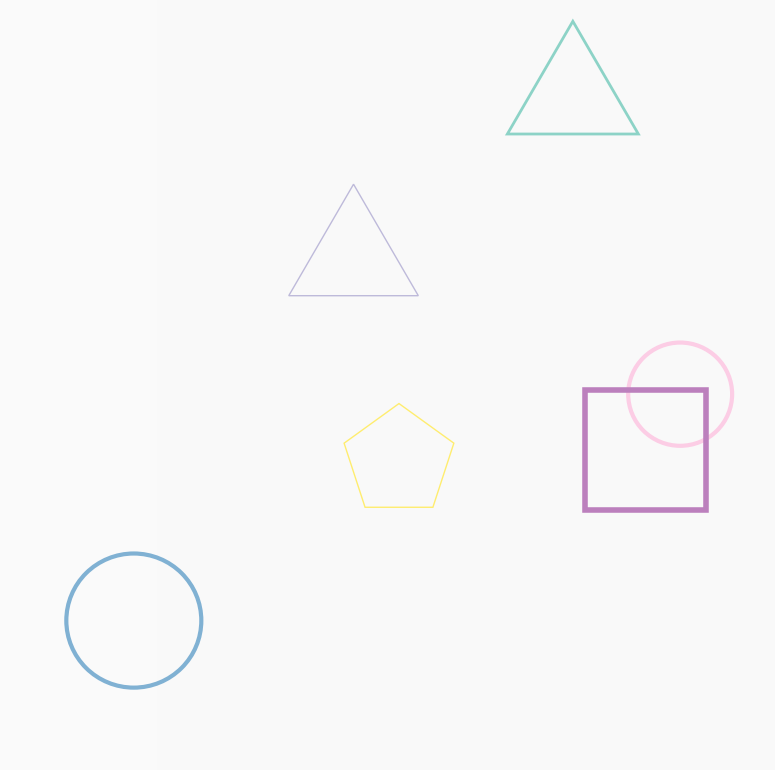[{"shape": "triangle", "thickness": 1, "radius": 0.49, "center": [0.739, 0.875]}, {"shape": "triangle", "thickness": 0.5, "radius": 0.48, "center": [0.456, 0.664]}, {"shape": "circle", "thickness": 1.5, "radius": 0.44, "center": [0.173, 0.194]}, {"shape": "circle", "thickness": 1.5, "radius": 0.34, "center": [0.878, 0.488]}, {"shape": "square", "thickness": 2, "radius": 0.39, "center": [0.833, 0.415]}, {"shape": "pentagon", "thickness": 0.5, "radius": 0.37, "center": [0.515, 0.401]}]